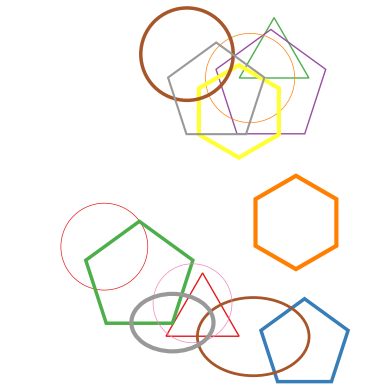[{"shape": "circle", "thickness": 0.5, "radius": 0.56, "center": [0.271, 0.359]}, {"shape": "triangle", "thickness": 1, "radius": 0.55, "center": [0.526, 0.181]}, {"shape": "pentagon", "thickness": 2.5, "radius": 0.59, "center": [0.791, 0.105]}, {"shape": "triangle", "thickness": 1, "radius": 0.52, "center": [0.712, 0.85]}, {"shape": "pentagon", "thickness": 2.5, "radius": 0.73, "center": [0.362, 0.279]}, {"shape": "pentagon", "thickness": 1, "radius": 0.75, "center": [0.704, 0.774]}, {"shape": "circle", "thickness": 0.5, "radius": 0.58, "center": [0.65, 0.797]}, {"shape": "hexagon", "thickness": 3, "radius": 0.61, "center": [0.769, 0.422]}, {"shape": "hexagon", "thickness": 3, "radius": 0.6, "center": [0.621, 0.711]}, {"shape": "oval", "thickness": 2, "radius": 0.73, "center": [0.658, 0.126]}, {"shape": "circle", "thickness": 2.5, "radius": 0.6, "center": [0.486, 0.859]}, {"shape": "circle", "thickness": 0.5, "radius": 0.51, "center": [0.5, 0.212]}, {"shape": "pentagon", "thickness": 1.5, "radius": 0.66, "center": [0.562, 0.758]}, {"shape": "oval", "thickness": 3, "radius": 0.53, "center": [0.448, 0.162]}]